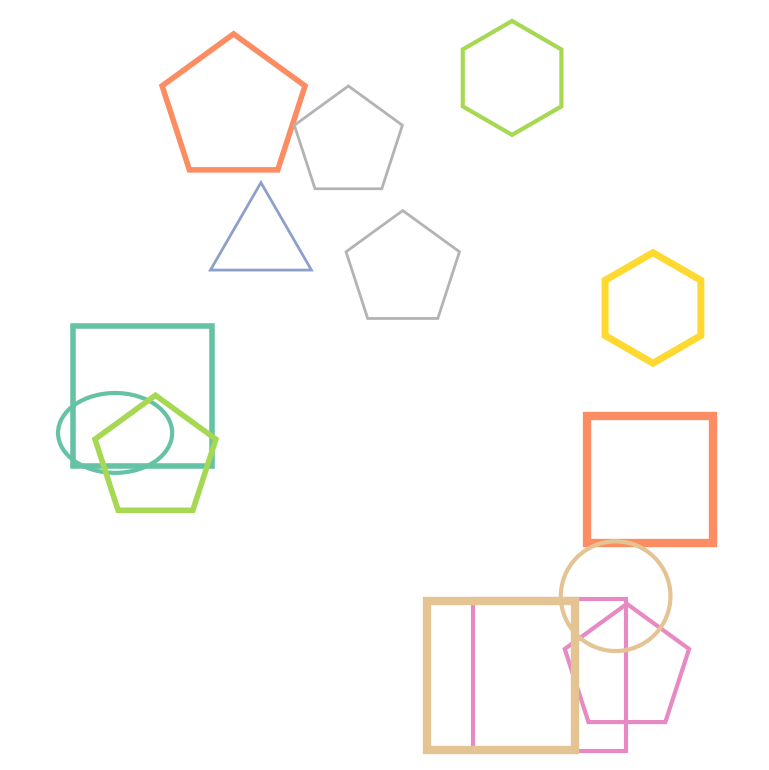[{"shape": "square", "thickness": 2, "radius": 0.45, "center": [0.185, 0.485]}, {"shape": "oval", "thickness": 1.5, "radius": 0.37, "center": [0.149, 0.438]}, {"shape": "square", "thickness": 3, "radius": 0.41, "center": [0.844, 0.377]}, {"shape": "pentagon", "thickness": 2, "radius": 0.49, "center": [0.303, 0.858]}, {"shape": "triangle", "thickness": 1, "radius": 0.38, "center": [0.339, 0.687]}, {"shape": "pentagon", "thickness": 1.5, "radius": 0.42, "center": [0.814, 0.131]}, {"shape": "square", "thickness": 1.5, "radius": 0.5, "center": [0.713, 0.123]}, {"shape": "pentagon", "thickness": 2, "radius": 0.41, "center": [0.202, 0.404]}, {"shape": "hexagon", "thickness": 1.5, "radius": 0.37, "center": [0.665, 0.899]}, {"shape": "hexagon", "thickness": 2.5, "radius": 0.36, "center": [0.848, 0.6]}, {"shape": "circle", "thickness": 1.5, "radius": 0.36, "center": [0.8, 0.226]}, {"shape": "square", "thickness": 3, "radius": 0.48, "center": [0.651, 0.123]}, {"shape": "pentagon", "thickness": 1, "radius": 0.37, "center": [0.452, 0.815]}, {"shape": "pentagon", "thickness": 1, "radius": 0.39, "center": [0.523, 0.649]}]